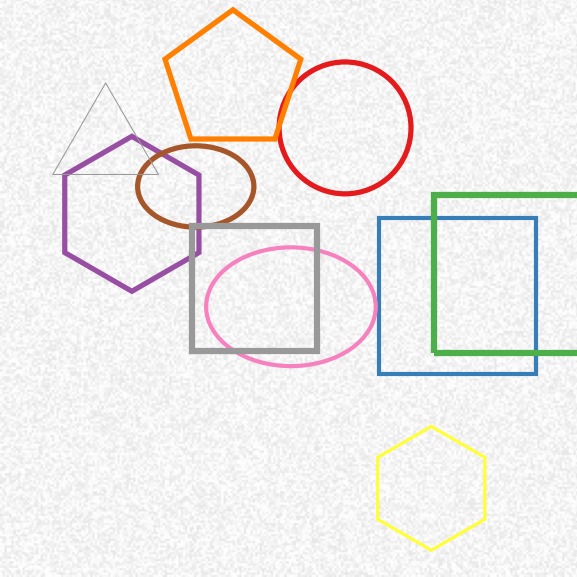[{"shape": "circle", "thickness": 2.5, "radius": 0.57, "center": [0.597, 0.778]}, {"shape": "square", "thickness": 2, "radius": 0.68, "center": [0.792, 0.487]}, {"shape": "square", "thickness": 3, "radius": 0.68, "center": [0.887, 0.525]}, {"shape": "hexagon", "thickness": 2.5, "radius": 0.67, "center": [0.228, 0.629]}, {"shape": "pentagon", "thickness": 2.5, "radius": 0.62, "center": [0.403, 0.858]}, {"shape": "hexagon", "thickness": 1.5, "radius": 0.54, "center": [0.747, 0.154]}, {"shape": "oval", "thickness": 2.5, "radius": 0.5, "center": [0.339, 0.676]}, {"shape": "oval", "thickness": 2, "radius": 0.73, "center": [0.504, 0.468]}, {"shape": "triangle", "thickness": 0.5, "radius": 0.53, "center": [0.183, 0.75]}, {"shape": "square", "thickness": 3, "radius": 0.54, "center": [0.441, 0.499]}]